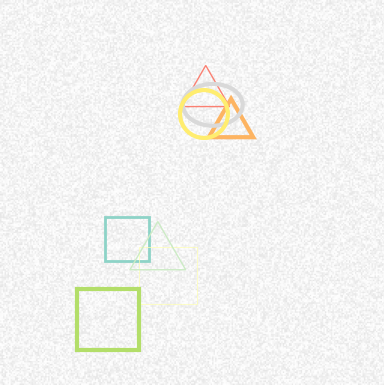[{"shape": "square", "thickness": 2, "radius": 0.29, "center": [0.331, 0.379]}, {"shape": "square", "thickness": 0.5, "radius": 0.37, "center": [0.437, 0.285]}, {"shape": "triangle", "thickness": 1, "radius": 0.36, "center": [0.534, 0.759]}, {"shape": "triangle", "thickness": 3, "radius": 0.33, "center": [0.6, 0.677]}, {"shape": "square", "thickness": 3, "radius": 0.4, "center": [0.281, 0.17]}, {"shape": "oval", "thickness": 3, "radius": 0.39, "center": [0.553, 0.728]}, {"shape": "triangle", "thickness": 1, "radius": 0.42, "center": [0.41, 0.341]}, {"shape": "circle", "thickness": 3, "radius": 0.31, "center": [0.53, 0.704]}]